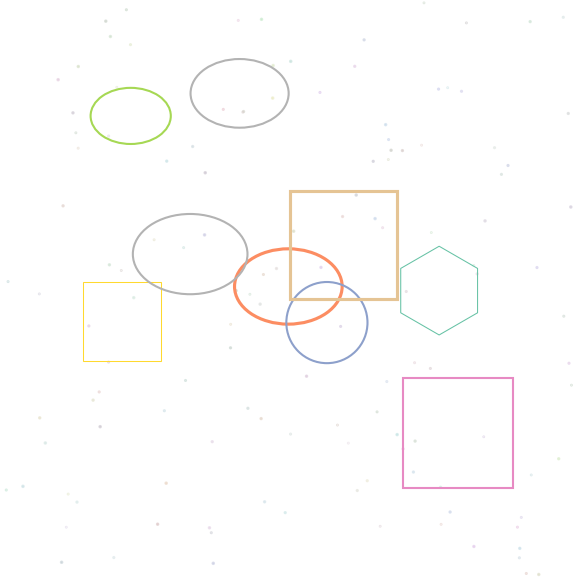[{"shape": "hexagon", "thickness": 0.5, "radius": 0.38, "center": [0.76, 0.496]}, {"shape": "oval", "thickness": 1.5, "radius": 0.47, "center": [0.499, 0.503]}, {"shape": "circle", "thickness": 1, "radius": 0.35, "center": [0.566, 0.441]}, {"shape": "square", "thickness": 1, "radius": 0.48, "center": [0.793, 0.25]}, {"shape": "oval", "thickness": 1, "radius": 0.35, "center": [0.226, 0.798]}, {"shape": "square", "thickness": 0.5, "radius": 0.34, "center": [0.212, 0.442]}, {"shape": "square", "thickness": 1.5, "radius": 0.47, "center": [0.595, 0.575]}, {"shape": "oval", "thickness": 1, "radius": 0.42, "center": [0.415, 0.837]}, {"shape": "oval", "thickness": 1, "radius": 0.5, "center": [0.329, 0.559]}]